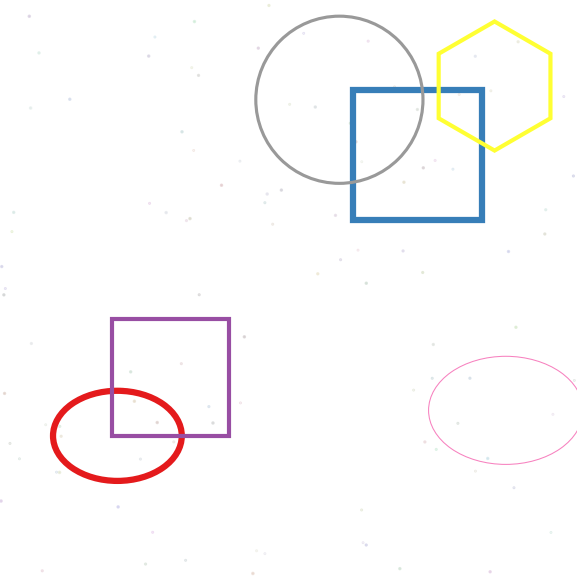[{"shape": "oval", "thickness": 3, "radius": 0.56, "center": [0.203, 0.244]}, {"shape": "square", "thickness": 3, "radius": 0.56, "center": [0.723, 0.731]}, {"shape": "square", "thickness": 2, "radius": 0.51, "center": [0.295, 0.345]}, {"shape": "hexagon", "thickness": 2, "radius": 0.56, "center": [0.856, 0.85]}, {"shape": "oval", "thickness": 0.5, "radius": 0.67, "center": [0.876, 0.289]}, {"shape": "circle", "thickness": 1.5, "radius": 0.72, "center": [0.588, 0.826]}]